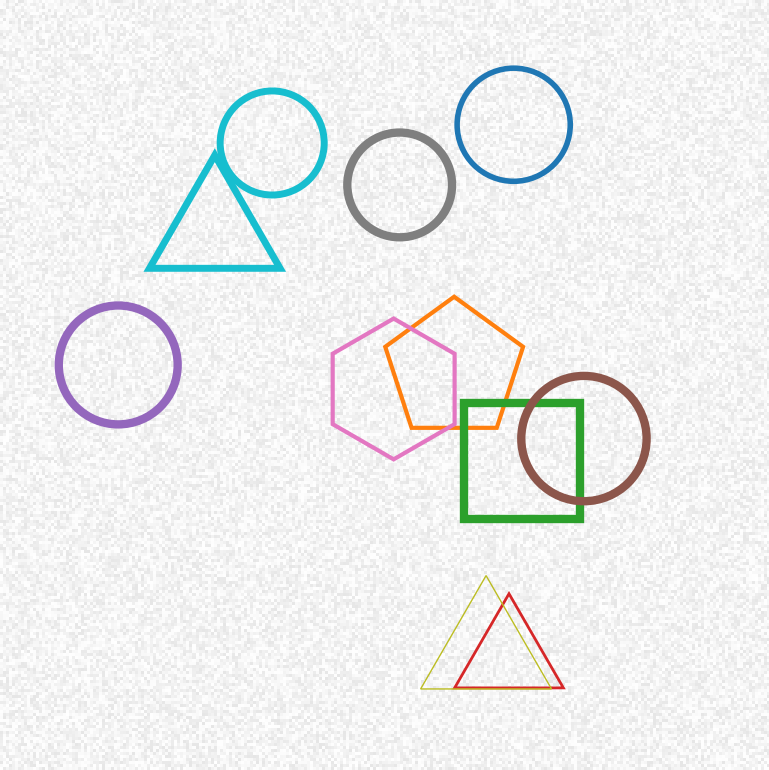[{"shape": "circle", "thickness": 2, "radius": 0.37, "center": [0.667, 0.838]}, {"shape": "pentagon", "thickness": 1.5, "radius": 0.47, "center": [0.59, 0.521]}, {"shape": "square", "thickness": 3, "radius": 0.38, "center": [0.678, 0.401]}, {"shape": "triangle", "thickness": 1, "radius": 0.41, "center": [0.661, 0.147]}, {"shape": "circle", "thickness": 3, "radius": 0.39, "center": [0.154, 0.526]}, {"shape": "circle", "thickness": 3, "radius": 0.41, "center": [0.758, 0.43]}, {"shape": "hexagon", "thickness": 1.5, "radius": 0.46, "center": [0.511, 0.495]}, {"shape": "circle", "thickness": 3, "radius": 0.34, "center": [0.519, 0.76]}, {"shape": "triangle", "thickness": 0.5, "radius": 0.49, "center": [0.631, 0.154]}, {"shape": "triangle", "thickness": 2.5, "radius": 0.49, "center": [0.279, 0.701]}, {"shape": "circle", "thickness": 2.5, "radius": 0.34, "center": [0.353, 0.814]}]